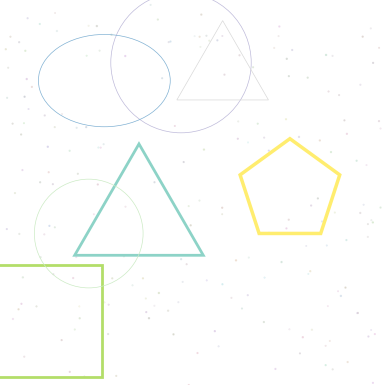[{"shape": "triangle", "thickness": 2, "radius": 0.96, "center": [0.361, 0.433]}, {"shape": "circle", "thickness": 0.5, "radius": 0.91, "center": [0.47, 0.837]}, {"shape": "oval", "thickness": 0.5, "radius": 0.86, "center": [0.271, 0.791]}, {"shape": "square", "thickness": 2, "radius": 0.73, "center": [0.119, 0.166]}, {"shape": "triangle", "thickness": 0.5, "radius": 0.69, "center": [0.578, 0.809]}, {"shape": "circle", "thickness": 0.5, "radius": 0.71, "center": [0.23, 0.393]}, {"shape": "pentagon", "thickness": 2.5, "radius": 0.68, "center": [0.753, 0.504]}]